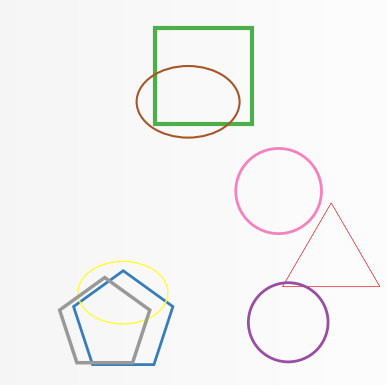[{"shape": "triangle", "thickness": 0.5, "radius": 0.73, "center": [0.855, 0.328]}, {"shape": "pentagon", "thickness": 2, "radius": 0.67, "center": [0.318, 0.162]}, {"shape": "square", "thickness": 3, "radius": 0.62, "center": [0.524, 0.803]}, {"shape": "circle", "thickness": 2, "radius": 0.51, "center": [0.744, 0.163]}, {"shape": "oval", "thickness": 1, "radius": 0.58, "center": [0.317, 0.24]}, {"shape": "oval", "thickness": 1.5, "radius": 0.66, "center": [0.485, 0.736]}, {"shape": "circle", "thickness": 2, "radius": 0.55, "center": [0.719, 0.504]}, {"shape": "pentagon", "thickness": 2.5, "radius": 0.61, "center": [0.27, 0.157]}]